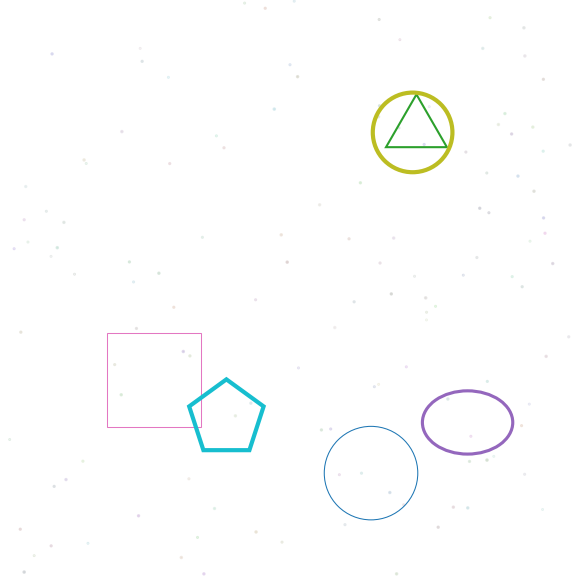[{"shape": "circle", "thickness": 0.5, "radius": 0.4, "center": [0.642, 0.18]}, {"shape": "triangle", "thickness": 1, "radius": 0.3, "center": [0.721, 0.775]}, {"shape": "oval", "thickness": 1.5, "radius": 0.39, "center": [0.81, 0.268]}, {"shape": "square", "thickness": 0.5, "radius": 0.41, "center": [0.266, 0.341]}, {"shape": "circle", "thickness": 2, "radius": 0.34, "center": [0.714, 0.77]}, {"shape": "pentagon", "thickness": 2, "radius": 0.34, "center": [0.392, 0.274]}]